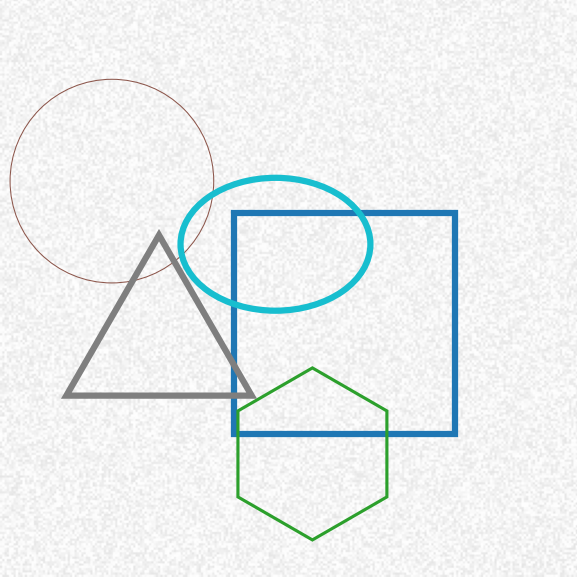[{"shape": "square", "thickness": 3, "radius": 0.96, "center": [0.596, 0.439]}, {"shape": "hexagon", "thickness": 1.5, "radius": 0.74, "center": [0.541, 0.213]}, {"shape": "circle", "thickness": 0.5, "radius": 0.88, "center": [0.194, 0.686]}, {"shape": "triangle", "thickness": 3, "radius": 0.93, "center": [0.275, 0.407]}, {"shape": "oval", "thickness": 3, "radius": 0.82, "center": [0.477, 0.576]}]